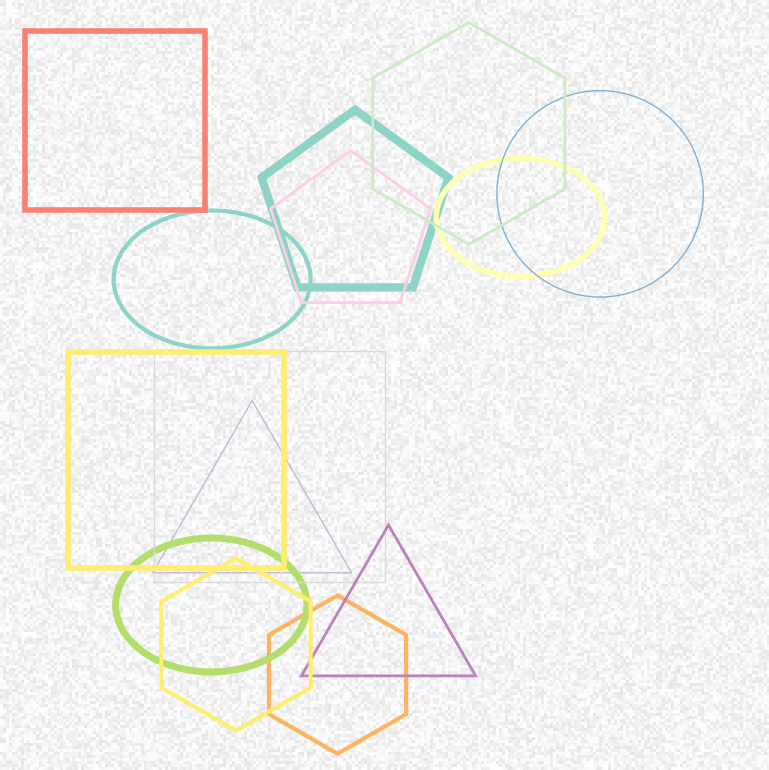[{"shape": "oval", "thickness": 1.5, "radius": 0.64, "center": [0.275, 0.637]}, {"shape": "pentagon", "thickness": 3, "radius": 0.64, "center": [0.461, 0.73]}, {"shape": "oval", "thickness": 2, "radius": 0.55, "center": [0.676, 0.718]}, {"shape": "triangle", "thickness": 0.5, "radius": 0.75, "center": [0.327, 0.331]}, {"shape": "square", "thickness": 2, "radius": 0.58, "center": [0.15, 0.844]}, {"shape": "circle", "thickness": 0.5, "radius": 0.67, "center": [0.779, 0.748]}, {"shape": "hexagon", "thickness": 1.5, "radius": 0.51, "center": [0.438, 0.124]}, {"shape": "oval", "thickness": 2.5, "radius": 0.62, "center": [0.274, 0.214]}, {"shape": "pentagon", "thickness": 1, "radius": 0.55, "center": [0.455, 0.695]}, {"shape": "square", "thickness": 0.5, "radius": 0.75, "center": [0.35, 0.394]}, {"shape": "triangle", "thickness": 1, "radius": 0.65, "center": [0.505, 0.188]}, {"shape": "hexagon", "thickness": 1, "radius": 0.72, "center": [0.609, 0.827]}, {"shape": "square", "thickness": 2, "radius": 0.7, "center": [0.228, 0.403]}, {"shape": "hexagon", "thickness": 1.5, "radius": 0.56, "center": [0.306, 0.163]}]